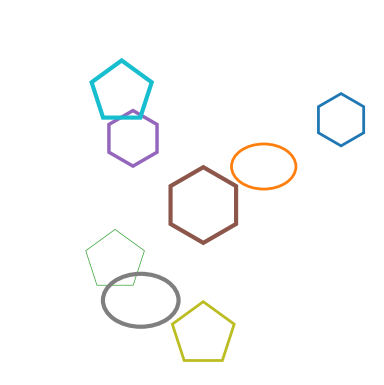[{"shape": "hexagon", "thickness": 2, "radius": 0.34, "center": [0.886, 0.689]}, {"shape": "oval", "thickness": 2, "radius": 0.42, "center": [0.685, 0.567]}, {"shape": "pentagon", "thickness": 0.5, "radius": 0.4, "center": [0.299, 0.324]}, {"shape": "hexagon", "thickness": 2.5, "radius": 0.36, "center": [0.345, 0.641]}, {"shape": "hexagon", "thickness": 3, "radius": 0.49, "center": [0.528, 0.467]}, {"shape": "oval", "thickness": 3, "radius": 0.49, "center": [0.366, 0.22]}, {"shape": "pentagon", "thickness": 2, "radius": 0.42, "center": [0.528, 0.132]}, {"shape": "pentagon", "thickness": 3, "radius": 0.41, "center": [0.316, 0.761]}]